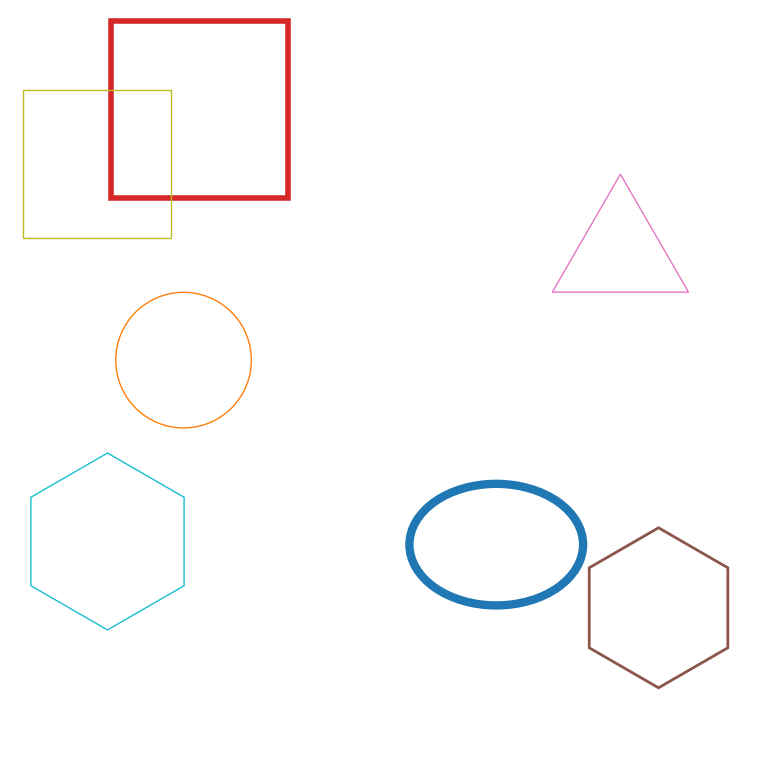[{"shape": "oval", "thickness": 3, "radius": 0.56, "center": [0.644, 0.293]}, {"shape": "circle", "thickness": 0.5, "radius": 0.44, "center": [0.238, 0.532]}, {"shape": "square", "thickness": 2, "radius": 0.58, "center": [0.259, 0.857]}, {"shape": "hexagon", "thickness": 1, "radius": 0.52, "center": [0.855, 0.211]}, {"shape": "triangle", "thickness": 0.5, "radius": 0.51, "center": [0.806, 0.672]}, {"shape": "square", "thickness": 0.5, "radius": 0.48, "center": [0.126, 0.786]}, {"shape": "hexagon", "thickness": 0.5, "radius": 0.57, "center": [0.14, 0.297]}]